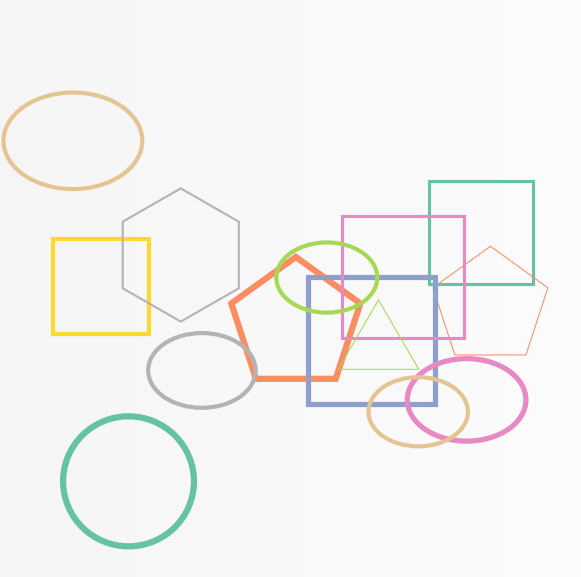[{"shape": "circle", "thickness": 3, "radius": 0.56, "center": [0.221, 0.166]}, {"shape": "square", "thickness": 1.5, "radius": 0.45, "center": [0.828, 0.596]}, {"shape": "pentagon", "thickness": 3, "radius": 0.58, "center": [0.509, 0.438]}, {"shape": "pentagon", "thickness": 0.5, "radius": 0.52, "center": [0.844, 0.469]}, {"shape": "square", "thickness": 2.5, "radius": 0.55, "center": [0.639, 0.41]}, {"shape": "square", "thickness": 1.5, "radius": 0.53, "center": [0.694, 0.52]}, {"shape": "oval", "thickness": 2.5, "radius": 0.51, "center": [0.803, 0.307]}, {"shape": "oval", "thickness": 2, "radius": 0.43, "center": [0.562, 0.519]}, {"shape": "triangle", "thickness": 0.5, "radius": 0.4, "center": [0.651, 0.4]}, {"shape": "square", "thickness": 2, "radius": 0.41, "center": [0.173, 0.503]}, {"shape": "oval", "thickness": 2, "radius": 0.43, "center": [0.719, 0.286]}, {"shape": "oval", "thickness": 2, "radius": 0.6, "center": [0.125, 0.755]}, {"shape": "oval", "thickness": 2, "radius": 0.46, "center": [0.347, 0.358]}, {"shape": "hexagon", "thickness": 1, "radius": 0.58, "center": [0.311, 0.558]}]